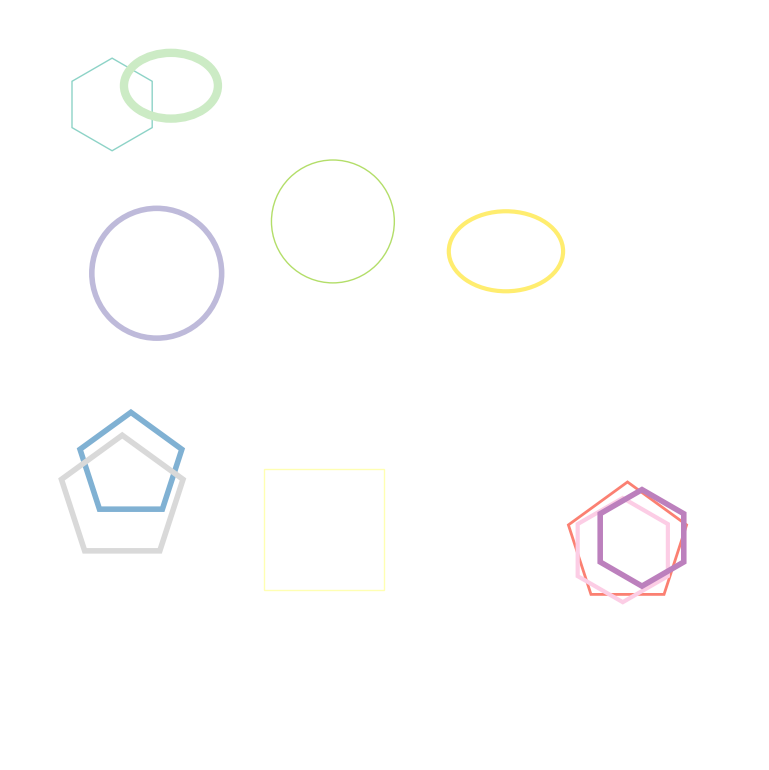[{"shape": "hexagon", "thickness": 0.5, "radius": 0.3, "center": [0.146, 0.864]}, {"shape": "square", "thickness": 0.5, "radius": 0.39, "center": [0.421, 0.312]}, {"shape": "circle", "thickness": 2, "radius": 0.42, "center": [0.204, 0.645]}, {"shape": "pentagon", "thickness": 1, "radius": 0.4, "center": [0.815, 0.293]}, {"shape": "pentagon", "thickness": 2, "radius": 0.35, "center": [0.17, 0.395]}, {"shape": "circle", "thickness": 0.5, "radius": 0.4, "center": [0.432, 0.712]}, {"shape": "hexagon", "thickness": 1.5, "radius": 0.34, "center": [0.809, 0.286]}, {"shape": "pentagon", "thickness": 2, "radius": 0.42, "center": [0.159, 0.352]}, {"shape": "hexagon", "thickness": 2, "radius": 0.31, "center": [0.834, 0.301]}, {"shape": "oval", "thickness": 3, "radius": 0.31, "center": [0.222, 0.889]}, {"shape": "oval", "thickness": 1.5, "radius": 0.37, "center": [0.657, 0.674]}]